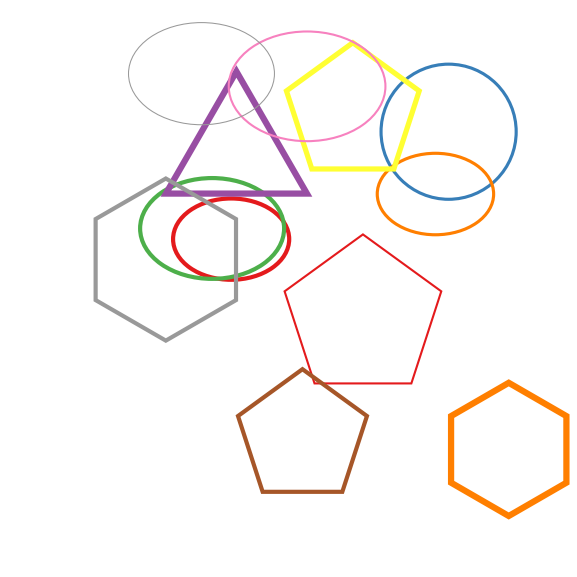[{"shape": "oval", "thickness": 2, "radius": 0.5, "center": [0.4, 0.585]}, {"shape": "pentagon", "thickness": 1, "radius": 0.71, "center": [0.628, 0.451]}, {"shape": "circle", "thickness": 1.5, "radius": 0.58, "center": [0.777, 0.771]}, {"shape": "oval", "thickness": 2, "radius": 0.62, "center": [0.367, 0.604]}, {"shape": "triangle", "thickness": 3, "radius": 0.7, "center": [0.409, 0.734]}, {"shape": "oval", "thickness": 1.5, "radius": 0.5, "center": [0.754, 0.663]}, {"shape": "hexagon", "thickness": 3, "radius": 0.58, "center": [0.881, 0.221]}, {"shape": "pentagon", "thickness": 2.5, "radius": 0.6, "center": [0.611, 0.804]}, {"shape": "pentagon", "thickness": 2, "radius": 0.59, "center": [0.524, 0.242]}, {"shape": "oval", "thickness": 1, "radius": 0.68, "center": [0.532, 0.85]}, {"shape": "hexagon", "thickness": 2, "radius": 0.7, "center": [0.287, 0.55]}, {"shape": "oval", "thickness": 0.5, "radius": 0.63, "center": [0.349, 0.872]}]